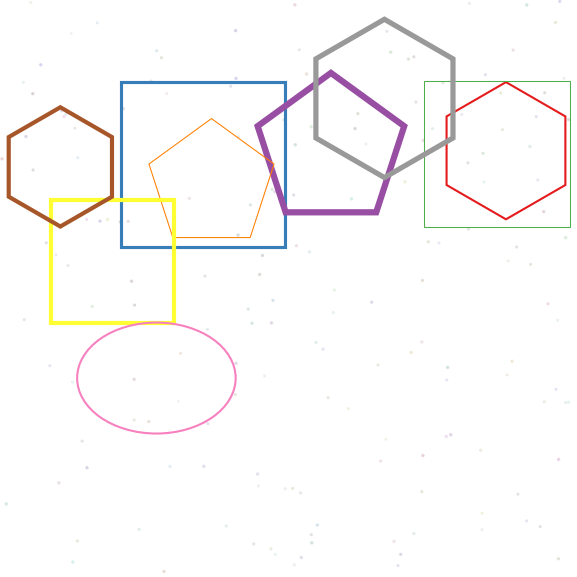[{"shape": "hexagon", "thickness": 1, "radius": 0.59, "center": [0.876, 0.738]}, {"shape": "square", "thickness": 1.5, "radius": 0.71, "center": [0.352, 0.715]}, {"shape": "square", "thickness": 0.5, "radius": 0.63, "center": [0.861, 0.732]}, {"shape": "pentagon", "thickness": 3, "radius": 0.67, "center": [0.573, 0.739]}, {"shape": "pentagon", "thickness": 0.5, "radius": 0.57, "center": [0.366, 0.68]}, {"shape": "square", "thickness": 2, "radius": 0.53, "center": [0.195, 0.546]}, {"shape": "hexagon", "thickness": 2, "radius": 0.52, "center": [0.105, 0.71]}, {"shape": "oval", "thickness": 1, "radius": 0.69, "center": [0.271, 0.345]}, {"shape": "hexagon", "thickness": 2.5, "radius": 0.69, "center": [0.666, 0.829]}]